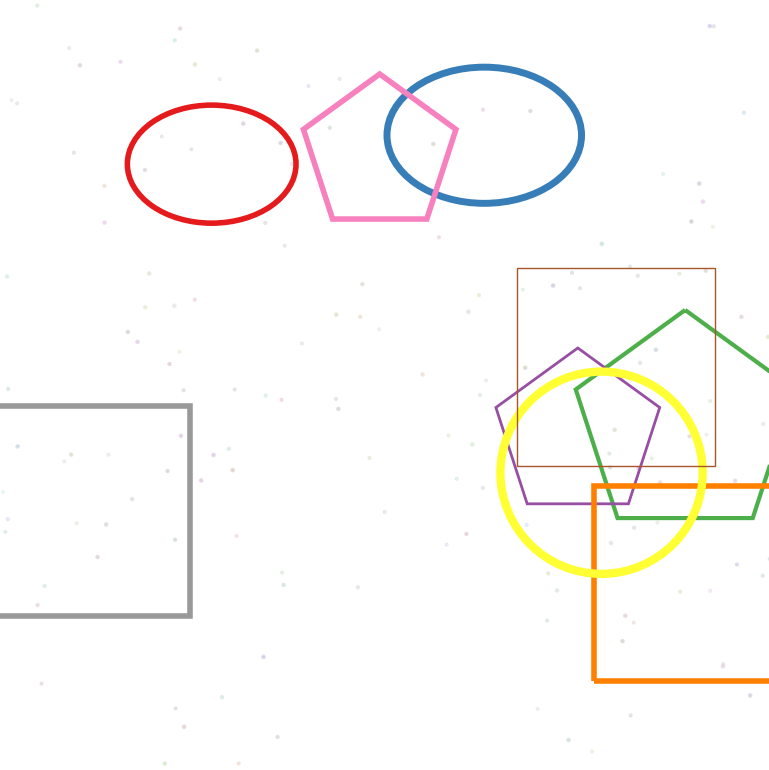[{"shape": "oval", "thickness": 2, "radius": 0.55, "center": [0.275, 0.787]}, {"shape": "oval", "thickness": 2.5, "radius": 0.63, "center": [0.629, 0.824]}, {"shape": "pentagon", "thickness": 1.5, "radius": 0.75, "center": [0.89, 0.448]}, {"shape": "pentagon", "thickness": 1, "radius": 0.56, "center": [0.75, 0.436]}, {"shape": "square", "thickness": 2, "radius": 0.63, "center": [0.898, 0.242]}, {"shape": "circle", "thickness": 3, "radius": 0.66, "center": [0.781, 0.386]}, {"shape": "square", "thickness": 0.5, "radius": 0.64, "center": [0.8, 0.523]}, {"shape": "pentagon", "thickness": 2, "radius": 0.52, "center": [0.493, 0.8]}, {"shape": "square", "thickness": 2, "radius": 0.68, "center": [0.111, 0.336]}]